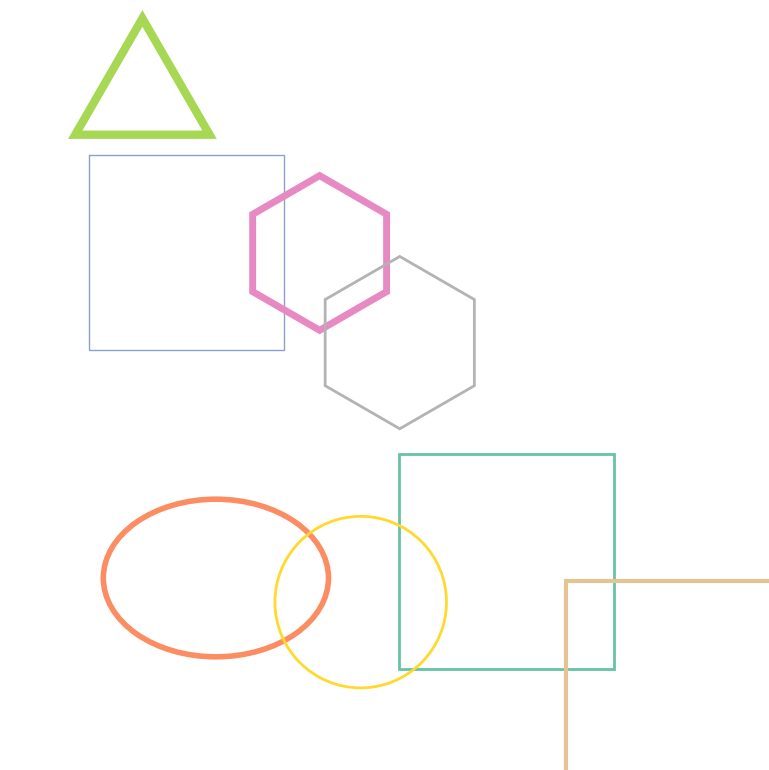[{"shape": "square", "thickness": 1, "radius": 0.7, "center": [0.658, 0.271]}, {"shape": "oval", "thickness": 2, "radius": 0.73, "center": [0.28, 0.249]}, {"shape": "square", "thickness": 0.5, "radius": 0.63, "center": [0.242, 0.672]}, {"shape": "hexagon", "thickness": 2.5, "radius": 0.5, "center": [0.415, 0.671]}, {"shape": "triangle", "thickness": 3, "radius": 0.5, "center": [0.185, 0.875]}, {"shape": "circle", "thickness": 1, "radius": 0.56, "center": [0.468, 0.218]}, {"shape": "square", "thickness": 1.5, "radius": 0.7, "center": [0.875, 0.105]}, {"shape": "hexagon", "thickness": 1, "radius": 0.56, "center": [0.519, 0.555]}]